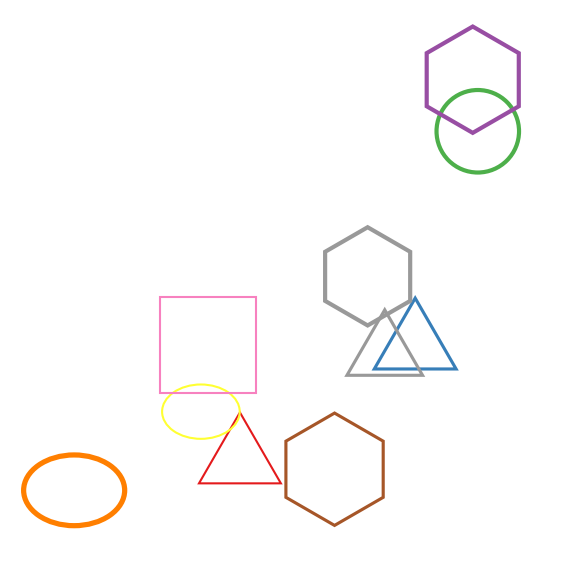[{"shape": "triangle", "thickness": 1, "radius": 0.41, "center": [0.415, 0.203]}, {"shape": "triangle", "thickness": 1.5, "radius": 0.41, "center": [0.719, 0.401]}, {"shape": "circle", "thickness": 2, "radius": 0.36, "center": [0.827, 0.772]}, {"shape": "hexagon", "thickness": 2, "radius": 0.46, "center": [0.819, 0.861]}, {"shape": "oval", "thickness": 2.5, "radius": 0.44, "center": [0.128, 0.15]}, {"shape": "oval", "thickness": 1, "radius": 0.34, "center": [0.348, 0.286]}, {"shape": "hexagon", "thickness": 1.5, "radius": 0.49, "center": [0.579, 0.187]}, {"shape": "square", "thickness": 1, "radius": 0.41, "center": [0.36, 0.401]}, {"shape": "triangle", "thickness": 1.5, "radius": 0.38, "center": [0.666, 0.387]}, {"shape": "hexagon", "thickness": 2, "radius": 0.43, "center": [0.637, 0.521]}]